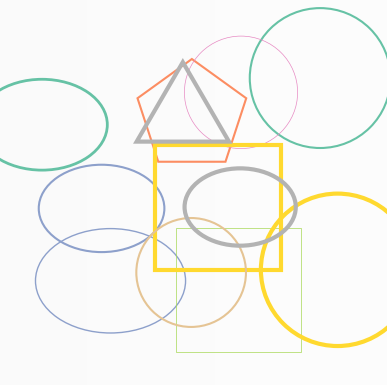[{"shape": "oval", "thickness": 2, "radius": 0.84, "center": [0.108, 0.676]}, {"shape": "circle", "thickness": 1.5, "radius": 0.91, "center": [0.826, 0.797]}, {"shape": "pentagon", "thickness": 1.5, "radius": 0.74, "center": [0.495, 0.699]}, {"shape": "oval", "thickness": 1, "radius": 0.97, "center": [0.285, 0.271]}, {"shape": "oval", "thickness": 1.5, "radius": 0.81, "center": [0.262, 0.459]}, {"shape": "circle", "thickness": 0.5, "radius": 0.73, "center": [0.622, 0.76]}, {"shape": "square", "thickness": 0.5, "radius": 0.8, "center": [0.615, 0.247]}, {"shape": "circle", "thickness": 3, "radius": 0.99, "center": [0.871, 0.299]}, {"shape": "square", "thickness": 3, "radius": 0.81, "center": [0.562, 0.461]}, {"shape": "circle", "thickness": 1.5, "radius": 0.71, "center": [0.493, 0.292]}, {"shape": "oval", "thickness": 3, "radius": 0.72, "center": [0.62, 0.462]}, {"shape": "triangle", "thickness": 3, "radius": 0.69, "center": [0.472, 0.701]}]